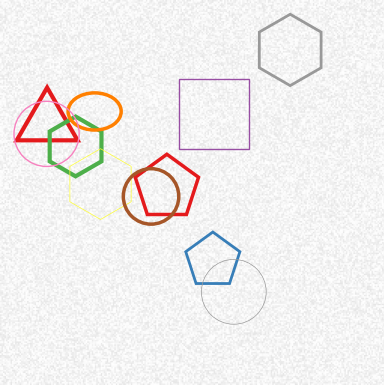[{"shape": "triangle", "thickness": 3, "radius": 0.46, "center": [0.122, 0.681]}, {"shape": "pentagon", "thickness": 2.5, "radius": 0.43, "center": [0.433, 0.513]}, {"shape": "pentagon", "thickness": 2, "radius": 0.37, "center": [0.553, 0.323]}, {"shape": "hexagon", "thickness": 3, "radius": 0.39, "center": [0.196, 0.62]}, {"shape": "square", "thickness": 1, "radius": 0.45, "center": [0.556, 0.703]}, {"shape": "oval", "thickness": 2.5, "radius": 0.34, "center": [0.246, 0.71]}, {"shape": "hexagon", "thickness": 0.5, "radius": 0.46, "center": [0.261, 0.522]}, {"shape": "circle", "thickness": 2.5, "radius": 0.36, "center": [0.392, 0.49]}, {"shape": "circle", "thickness": 1, "radius": 0.42, "center": [0.121, 0.652]}, {"shape": "hexagon", "thickness": 2, "radius": 0.46, "center": [0.754, 0.87]}, {"shape": "circle", "thickness": 0.5, "radius": 0.42, "center": [0.607, 0.242]}]